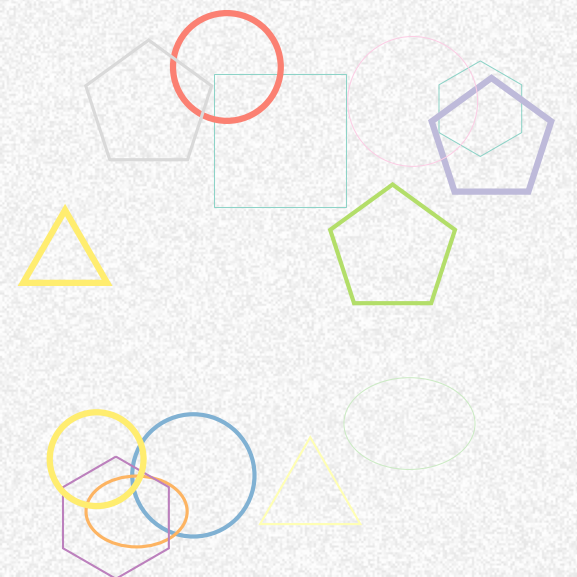[{"shape": "hexagon", "thickness": 0.5, "radius": 0.41, "center": [0.832, 0.811]}, {"shape": "square", "thickness": 0.5, "radius": 0.57, "center": [0.485, 0.756]}, {"shape": "triangle", "thickness": 1, "radius": 0.5, "center": [0.537, 0.142]}, {"shape": "pentagon", "thickness": 3, "radius": 0.54, "center": [0.851, 0.755]}, {"shape": "circle", "thickness": 3, "radius": 0.47, "center": [0.393, 0.883]}, {"shape": "circle", "thickness": 2, "radius": 0.53, "center": [0.335, 0.176]}, {"shape": "oval", "thickness": 1.5, "radius": 0.44, "center": [0.237, 0.113]}, {"shape": "pentagon", "thickness": 2, "radius": 0.57, "center": [0.68, 0.566]}, {"shape": "circle", "thickness": 0.5, "radius": 0.56, "center": [0.715, 0.824]}, {"shape": "pentagon", "thickness": 1.5, "radius": 0.57, "center": [0.257, 0.815]}, {"shape": "hexagon", "thickness": 1, "radius": 0.53, "center": [0.201, 0.103]}, {"shape": "oval", "thickness": 0.5, "radius": 0.57, "center": [0.709, 0.266]}, {"shape": "circle", "thickness": 3, "radius": 0.41, "center": [0.167, 0.204]}, {"shape": "triangle", "thickness": 3, "radius": 0.42, "center": [0.113, 0.551]}]